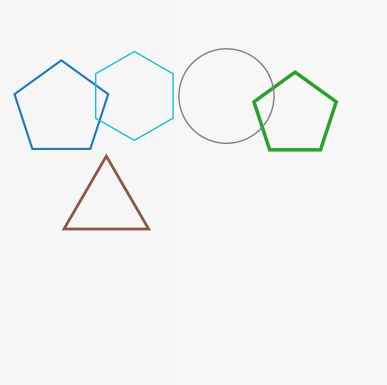[{"shape": "pentagon", "thickness": 1.5, "radius": 0.64, "center": [0.158, 0.716]}, {"shape": "pentagon", "thickness": 2.5, "radius": 0.56, "center": [0.762, 0.701]}, {"shape": "triangle", "thickness": 2, "radius": 0.63, "center": [0.274, 0.468]}, {"shape": "circle", "thickness": 1, "radius": 0.61, "center": [0.584, 0.75]}, {"shape": "hexagon", "thickness": 1, "radius": 0.58, "center": [0.347, 0.751]}]